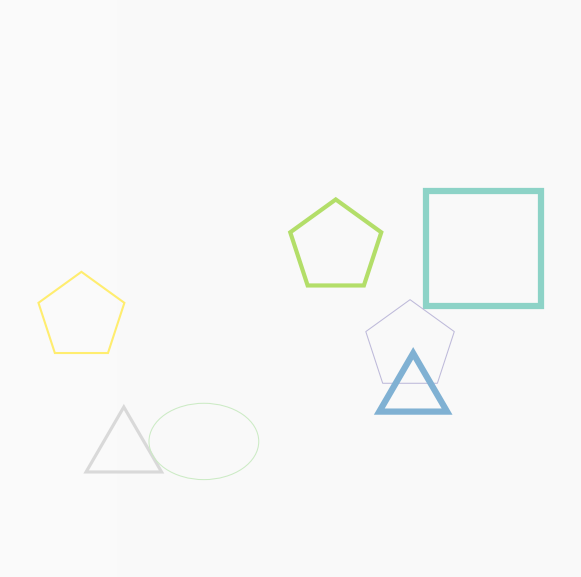[{"shape": "square", "thickness": 3, "radius": 0.49, "center": [0.831, 0.569]}, {"shape": "pentagon", "thickness": 0.5, "radius": 0.4, "center": [0.705, 0.4]}, {"shape": "triangle", "thickness": 3, "radius": 0.34, "center": [0.711, 0.32]}, {"shape": "pentagon", "thickness": 2, "radius": 0.41, "center": [0.578, 0.571]}, {"shape": "triangle", "thickness": 1.5, "radius": 0.38, "center": [0.213, 0.219]}, {"shape": "oval", "thickness": 0.5, "radius": 0.47, "center": [0.351, 0.235]}, {"shape": "pentagon", "thickness": 1, "radius": 0.39, "center": [0.14, 0.451]}]